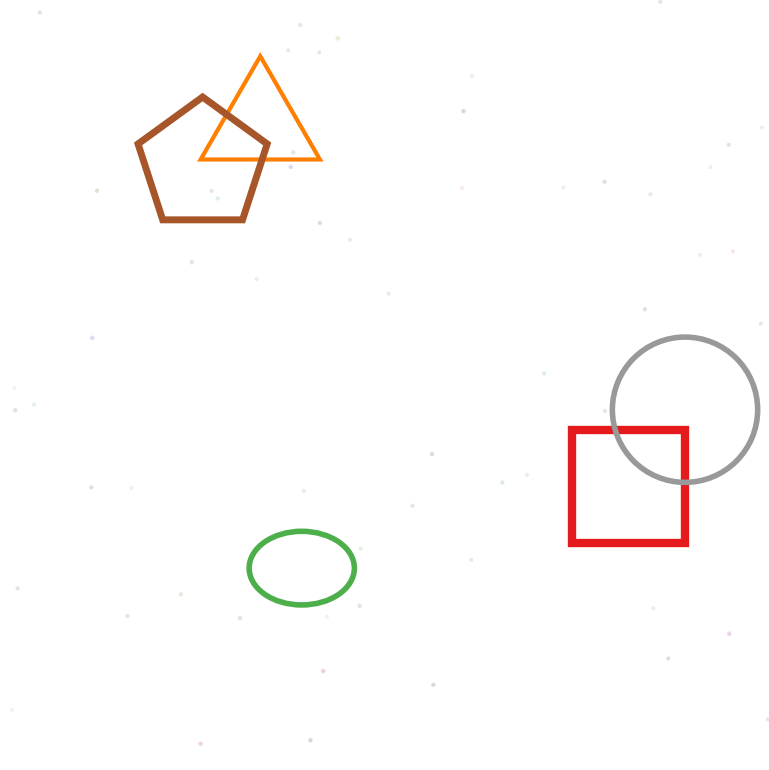[{"shape": "square", "thickness": 3, "radius": 0.37, "center": [0.817, 0.368]}, {"shape": "oval", "thickness": 2, "radius": 0.34, "center": [0.392, 0.262]}, {"shape": "triangle", "thickness": 1.5, "radius": 0.45, "center": [0.338, 0.838]}, {"shape": "pentagon", "thickness": 2.5, "radius": 0.44, "center": [0.263, 0.786]}, {"shape": "circle", "thickness": 2, "radius": 0.47, "center": [0.89, 0.468]}]